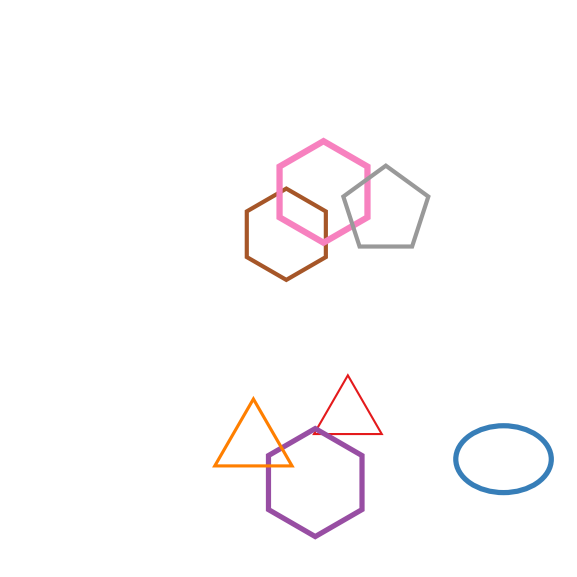[{"shape": "triangle", "thickness": 1, "radius": 0.34, "center": [0.602, 0.281]}, {"shape": "oval", "thickness": 2.5, "radius": 0.41, "center": [0.872, 0.204]}, {"shape": "hexagon", "thickness": 2.5, "radius": 0.47, "center": [0.546, 0.164]}, {"shape": "triangle", "thickness": 1.5, "radius": 0.39, "center": [0.439, 0.231]}, {"shape": "hexagon", "thickness": 2, "radius": 0.4, "center": [0.496, 0.594]}, {"shape": "hexagon", "thickness": 3, "radius": 0.44, "center": [0.56, 0.667]}, {"shape": "pentagon", "thickness": 2, "radius": 0.39, "center": [0.668, 0.635]}]